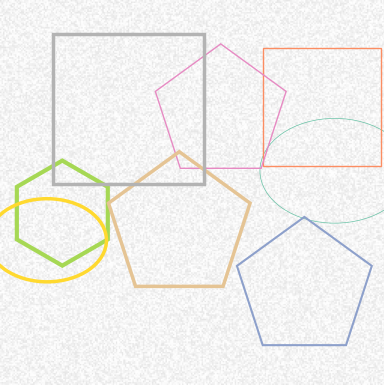[{"shape": "oval", "thickness": 0.5, "radius": 0.97, "center": [0.87, 0.556]}, {"shape": "square", "thickness": 1, "radius": 0.77, "center": [0.836, 0.723]}, {"shape": "pentagon", "thickness": 1.5, "radius": 0.92, "center": [0.791, 0.252]}, {"shape": "pentagon", "thickness": 1, "radius": 0.89, "center": [0.573, 0.707]}, {"shape": "hexagon", "thickness": 3, "radius": 0.68, "center": [0.162, 0.446]}, {"shape": "oval", "thickness": 2.5, "radius": 0.77, "center": [0.122, 0.376]}, {"shape": "pentagon", "thickness": 2.5, "radius": 0.97, "center": [0.466, 0.413]}, {"shape": "square", "thickness": 2.5, "radius": 0.98, "center": [0.333, 0.717]}]